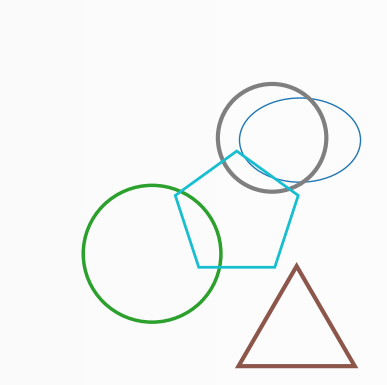[{"shape": "oval", "thickness": 1, "radius": 0.78, "center": [0.774, 0.636]}, {"shape": "circle", "thickness": 2.5, "radius": 0.89, "center": [0.392, 0.341]}, {"shape": "triangle", "thickness": 3, "radius": 0.87, "center": [0.765, 0.136]}, {"shape": "circle", "thickness": 3, "radius": 0.7, "center": [0.702, 0.642]}, {"shape": "pentagon", "thickness": 2, "radius": 0.83, "center": [0.611, 0.441]}]